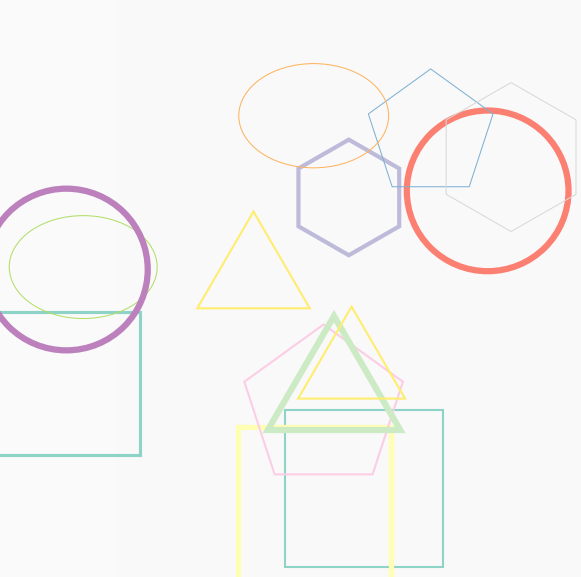[{"shape": "square", "thickness": 1, "radius": 0.68, "center": [0.627, 0.153]}, {"shape": "square", "thickness": 1.5, "radius": 0.62, "center": [0.118, 0.335]}, {"shape": "square", "thickness": 2.5, "radius": 0.66, "center": [0.542, 0.128]}, {"shape": "hexagon", "thickness": 2, "radius": 0.5, "center": [0.6, 0.657]}, {"shape": "circle", "thickness": 3, "radius": 0.7, "center": [0.839, 0.669]}, {"shape": "pentagon", "thickness": 0.5, "radius": 0.56, "center": [0.741, 0.767]}, {"shape": "oval", "thickness": 0.5, "radius": 0.64, "center": [0.54, 0.799]}, {"shape": "oval", "thickness": 0.5, "radius": 0.64, "center": [0.143, 0.537]}, {"shape": "pentagon", "thickness": 1, "radius": 0.72, "center": [0.557, 0.294]}, {"shape": "hexagon", "thickness": 0.5, "radius": 0.64, "center": [0.879, 0.727]}, {"shape": "circle", "thickness": 3, "radius": 0.7, "center": [0.114, 0.532]}, {"shape": "triangle", "thickness": 3, "radius": 0.66, "center": [0.575, 0.32]}, {"shape": "triangle", "thickness": 1, "radius": 0.56, "center": [0.436, 0.521]}, {"shape": "triangle", "thickness": 1, "radius": 0.53, "center": [0.605, 0.362]}]